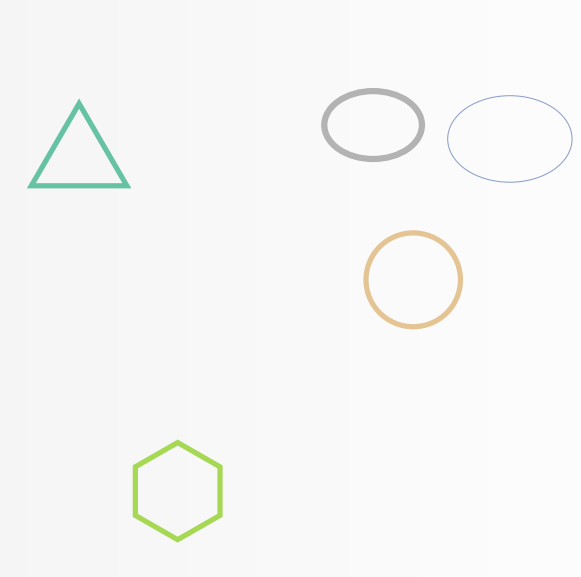[{"shape": "triangle", "thickness": 2.5, "radius": 0.47, "center": [0.136, 0.725]}, {"shape": "oval", "thickness": 0.5, "radius": 0.54, "center": [0.877, 0.759]}, {"shape": "hexagon", "thickness": 2.5, "radius": 0.42, "center": [0.306, 0.149]}, {"shape": "circle", "thickness": 2.5, "radius": 0.41, "center": [0.711, 0.515]}, {"shape": "oval", "thickness": 3, "radius": 0.42, "center": [0.642, 0.783]}]